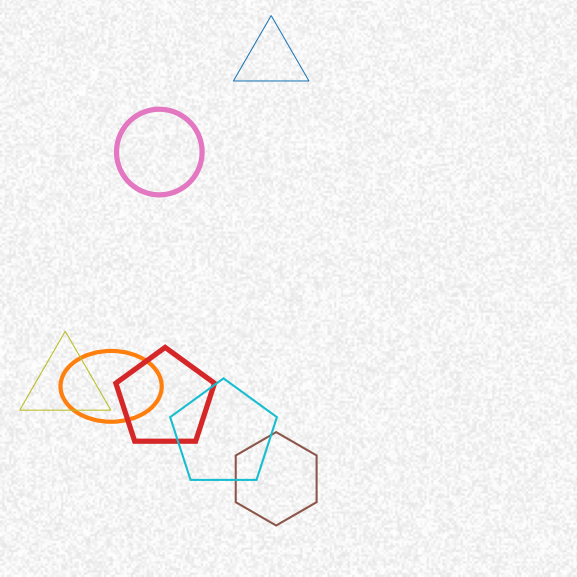[{"shape": "triangle", "thickness": 0.5, "radius": 0.38, "center": [0.47, 0.897]}, {"shape": "oval", "thickness": 2, "radius": 0.44, "center": [0.192, 0.33]}, {"shape": "pentagon", "thickness": 2.5, "radius": 0.45, "center": [0.286, 0.308]}, {"shape": "hexagon", "thickness": 1, "radius": 0.4, "center": [0.478, 0.17]}, {"shape": "circle", "thickness": 2.5, "radius": 0.37, "center": [0.276, 0.736]}, {"shape": "triangle", "thickness": 0.5, "radius": 0.46, "center": [0.113, 0.334]}, {"shape": "pentagon", "thickness": 1, "radius": 0.49, "center": [0.387, 0.247]}]